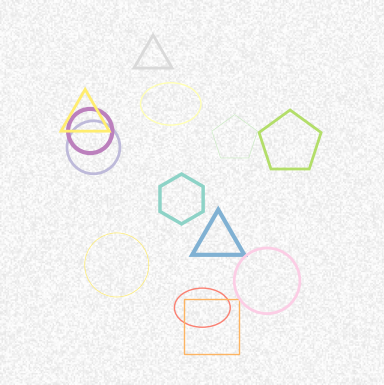[{"shape": "hexagon", "thickness": 2.5, "radius": 0.32, "center": [0.472, 0.483]}, {"shape": "oval", "thickness": 1, "radius": 0.39, "center": [0.443, 0.73]}, {"shape": "circle", "thickness": 2, "radius": 0.34, "center": [0.243, 0.617]}, {"shape": "oval", "thickness": 1, "radius": 0.36, "center": [0.525, 0.201]}, {"shape": "triangle", "thickness": 3, "radius": 0.39, "center": [0.567, 0.377]}, {"shape": "square", "thickness": 1, "radius": 0.36, "center": [0.549, 0.151]}, {"shape": "pentagon", "thickness": 2, "radius": 0.42, "center": [0.753, 0.63]}, {"shape": "circle", "thickness": 2, "radius": 0.43, "center": [0.694, 0.271]}, {"shape": "triangle", "thickness": 2, "radius": 0.29, "center": [0.398, 0.852]}, {"shape": "circle", "thickness": 3, "radius": 0.29, "center": [0.234, 0.66]}, {"shape": "pentagon", "thickness": 0.5, "radius": 0.31, "center": [0.61, 0.64]}, {"shape": "circle", "thickness": 0.5, "radius": 0.42, "center": [0.303, 0.312]}, {"shape": "triangle", "thickness": 2, "radius": 0.36, "center": [0.221, 0.696]}]